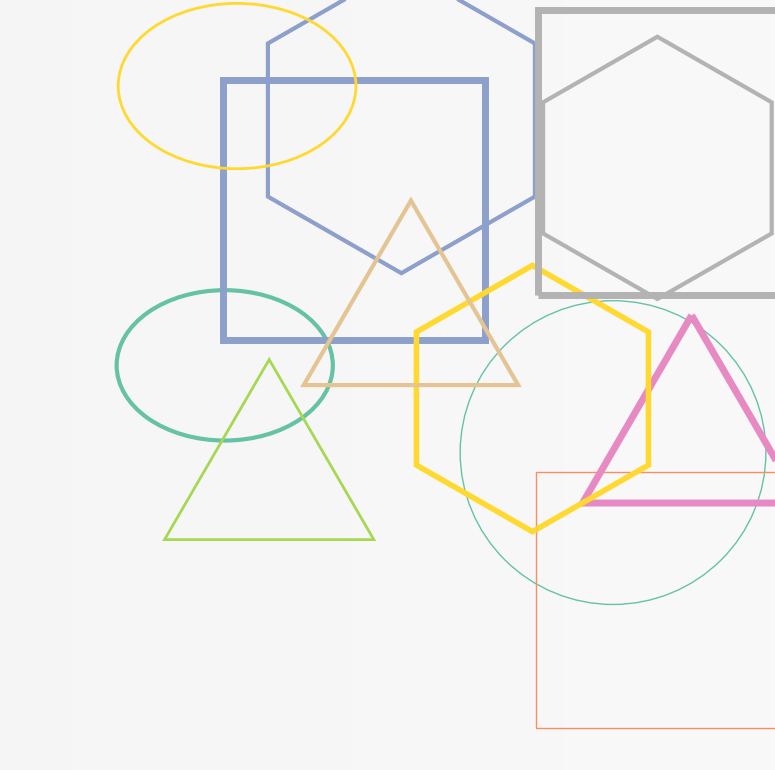[{"shape": "circle", "thickness": 0.5, "radius": 0.99, "center": [0.791, 0.412]}, {"shape": "oval", "thickness": 1.5, "radius": 0.7, "center": [0.29, 0.526]}, {"shape": "square", "thickness": 0.5, "radius": 0.83, "center": [0.857, 0.221]}, {"shape": "hexagon", "thickness": 1.5, "radius": 0.99, "center": [0.518, 0.844]}, {"shape": "square", "thickness": 2.5, "radius": 0.84, "center": [0.457, 0.727]}, {"shape": "triangle", "thickness": 2.5, "radius": 0.81, "center": [0.892, 0.428]}, {"shape": "triangle", "thickness": 1, "radius": 0.78, "center": [0.347, 0.377]}, {"shape": "hexagon", "thickness": 2, "radius": 0.86, "center": [0.687, 0.482]}, {"shape": "oval", "thickness": 1, "radius": 0.77, "center": [0.306, 0.888]}, {"shape": "triangle", "thickness": 1.5, "radius": 0.8, "center": [0.53, 0.58]}, {"shape": "hexagon", "thickness": 1.5, "radius": 0.85, "center": [0.848, 0.782]}, {"shape": "square", "thickness": 2.5, "radius": 0.92, "center": [0.88, 0.802]}]